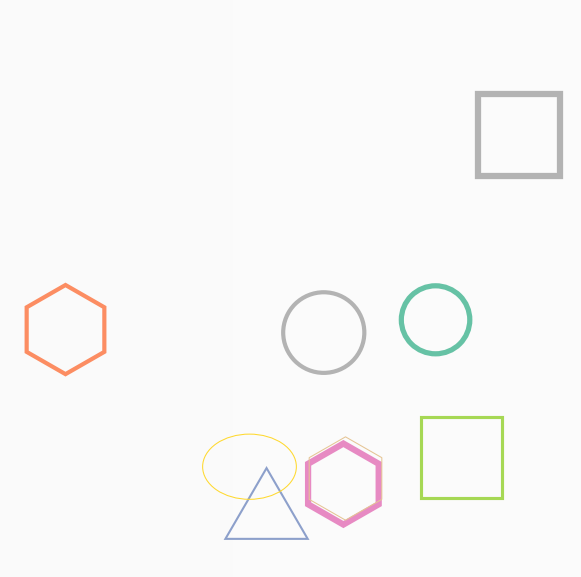[{"shape": "circle", "thickness": 2.5, "radius": 0.29, "center": [0.749, 0.445]}, {"shape": "hexagon", "thickness": 2, "radius": 0.39, "center": [0.113, 0.428]}, {"shape": "triangle", "thickness": 1, "radius": 0.41, "center": [0.459, 0.107]}, {"shape": "hexagon", "thickness": 3, "radius": 0.35, "center": [0.591, 0.161]}, {"shape": "square", "thickness": 1.5, "radius": 0.35, "center": [0.795, 0.207]}, {"shape": "oval", "thickness": 0.5, "radius": 0.4, "center": [0.429, 0.191]}, {"shape": "hexagon", "thickness": 0.5, "radius": 0.36, "center": [0.594, 0.171]}, {"shape": "circle", "thickness": 2, "radius": 0.35, "center": [0.557, 0.423]}, {"shape": "square", "thickness": 3, "radius": 0.35, "center": [0.893, 0.766]}]